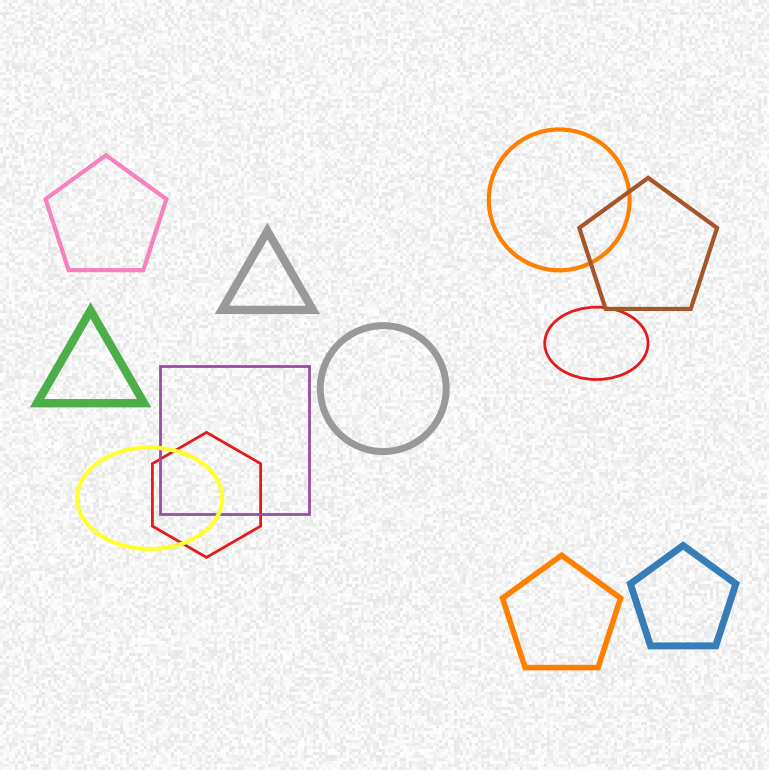[{"shape": "hexagon", "thickness": 1, "radius": 0.41, "center": [0.268, 0.357]}, {"shape": "oval", "thickness": 1, "radius": 0.34, "center": [0.775, 0.554]}, {"shape": "pentagon", "thickness": 2.5, "radius": 0.36, "center": [0.887, 0.219]}, {"shape": "triangle", "thickness": 3, "radius": 0.4, "center": [0.118, 0.516]}, {"shape": "square", "thickness": 1, "radius": 0.48, "center": [0.305, 0.428]}, {"shape": "pentagon", "thickness": 2, "radius": 0.4, "center": [0.729, 0.198]}, {"shape": "circle", "thickness": 1.5, "radius": 0.46, "center": [0.726, 0.74]}, {"shape": "oval", "thickness": 1.5, "radius": 0.47, "center": [0.194, 0.353]}, {"shape": "pentagon", "thickness": 1.5, "radius": 0.47, "center": [0.842, 0.675]}, {"shape": "pentagon", "thickness": 1.5, "radius": 0.41, "center": [0.138, 0.716]}, {"shape": "triangle", "thickness": 3, "radius": 0.34, "center": [0.347, 0.632]}, {"shape": "circle", "thickness": 2.5, "radius": 0.41, "center": [0.498, 0.495]}]